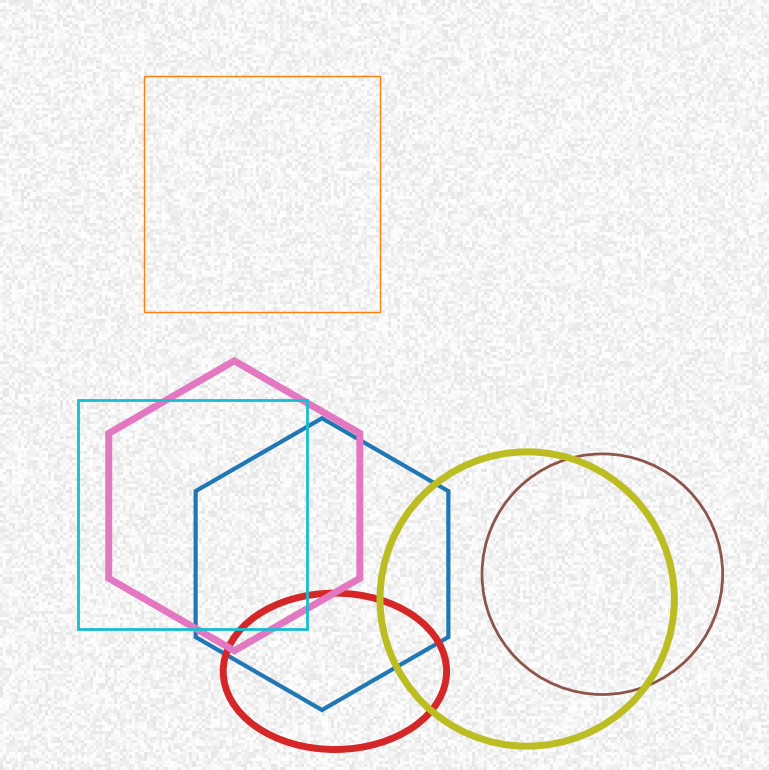[{"shape": "hexagon", "thickness": 1.5, "radius": 0.95, "center": [0.418, 0.267]}, {"shape": "square", "thickness": 0.5, "radius": 0.76, "center": [0.34, 0.748]}, {"shape": "oval", "thickness": 2.5, "radius": 0.73, "center": [0.435, 0.128]}, {"shape": "circle", "thickness": 1, "radius": 0.78, "center": [0.782, 0.254]}, {"shape": "hexagon", "thickness": 2.5, "radius": 0.94, "center": [0.304, 0.343]}, {"shape": "circle", "thickness": 2.5, "radius": 0.96, "center": [0.685, 0.222]}, {"shape": "square", "thickness": 1, "radius": 0.74, "center": [0.25, 0.332]}]